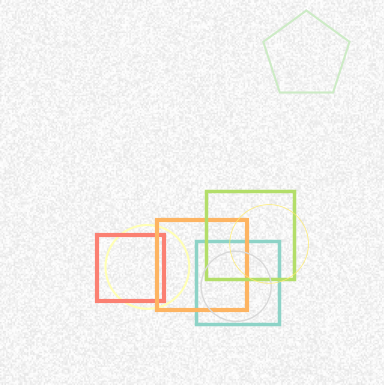[{"shape": "square", "thickness": 2.5, "radius": 0.54, "center": [0.616, 0.266]}, {"shape": "circle", "thickness": 1.5, "radius": 0.54, "center": [0.383, 0.307]}, {"shape": "square", "thickness": 3, "radius": 0.43, "center": [0.339, 0.304]}, {"shape": "square", "thickness": 3, "radius": 0.59, "center": [0.525, 0.311]}, {"shape": "square", "thickness": 2.5, "radius": 0.57, "center": [0.649, 0.39]}, {"shape": "circle", "thickness": 1, "radius": 0.46, "center": [0.613, 0.256]}, {"shape": "pentagon", "thickness": 1.5, "radius": 0.59, "center": [0.796, 0.855]}, {"shape": "circle", "thickness": 0.5, "radius": 0.51, "center": [0.699, 0.366]}]